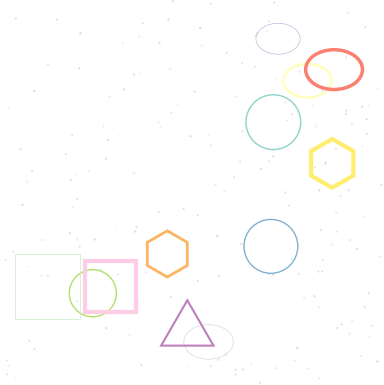[{"shape": "circle", "thickness": 1, "radius": 0.36, "center": [0.71, 0.683]}, {"shape": "oval", "thickness": 1.5, "radius": 0.31, "center": [0.799, 0.79]}, {"shape": "oval", "thickness": 0.5, "radius": 0.29, "center": [0.722, 0.899]}, {"shape": "oval", "thickness": 2.5, "radius": 0.37, "center": [0.868, 0.819]}, {"shape": "circle", "thickness": 1, "radius": 0.35, "center": [0.704, 0.36]}, {"shape": "hexagon", "thickness": 2, "radius": 0.3, "center": [0.435, 0.34]}, {"shape": "circle", "thickness": 1, "radius": 0.31, "center": [0.241, 0.238]}, {"shape": "square", "thickness": 3, "radius": 0.33, "center": [0.287, 0.256]}, {"shape": "oval", "thickness": 0.5, "radius": 0.32, "center": [0.542, 0.112]}, {"shape": "triangle", "thickness": 1.5, "radius": 0.39, "center": [0.487, 0.142]}, {"shape": "square", "thickness": 0.5, "radius": 0.42, "center": [0.124, 0.255]}, {"shape": "hexagon", "thickness": 3, "radius": 0.32, "center": [0.863, 0.576]}]